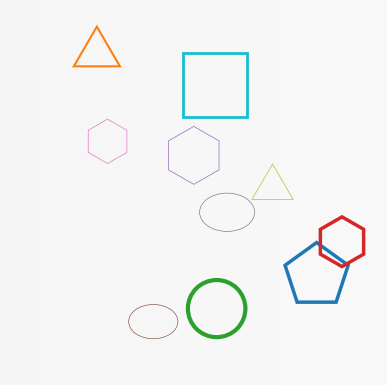[{"shape": "pentagon", "thickness": 2.5, "radius": 0.43, "center": [0.817, 0.284]}, {"shape": "triangle", "thickness": 1.5, "radius": 0.34, "center": [0.25, 0.862]}, {"shape": "circle", "thickness": 3, "radius": 0.37, "center": [0.559, 0.198]}, {"shape": "hexagon", "thickness": 2.5, "radius": 0.32, "center": [0.883, 0.372]}, {"shape": "hexagon", "thickness": 0.5, "radius": 0.38, "center": [0.5, 0.596]}, {"shape": "oval", "thickness": 0.5, "radius": 0.32, "center": [0.396, 0.165]}, {"shape": "hexagon", "thickness": 0.5, "radius": 0.29, "center": [0.278, 0.633]}, {"shape": "oval", "thickness": 0.5, "radius": 0.36, "center": [0.586, 0.449]}, {"shape": "triangle", "thickness": 0.5, "radius": 0.31, "center": [0.703, 0.512]}, {"shape": "square", "thickness": 2, "radius": 0.41, "center": [0.555, 0.779]}]